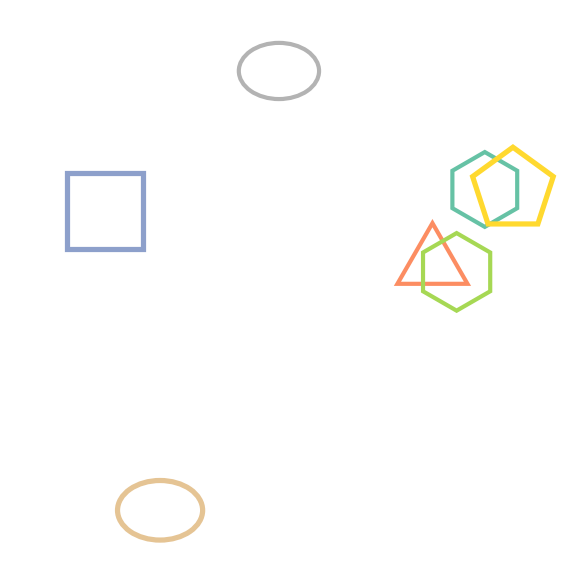[{"shape": "hexagon", "thickness": 2, "radius": 0.32, "center": [0.839, 0.671]}, {"shape": "triangle", "thickness": 2, "radius": 0.35, "center": [0.749, 0.543]}, {"shape": "square", "thickness": 2.5, "radius": 0.33, "center": [0.181, 0.634]}, {"shape": "hexagon", "thickness": 2, "radius": 0.34, "center": [0.791, 0.528]}, {"shape": "pentagon", "thickness": 2.5, "radius": 0.37, "center": [0.888, 0.671]}, {"shape": "oval", "thickness": 2.5, "radius": 0.37, "center": [0.277, 0.116]}, {"shape": "oval", "thickness": 2, "radius": 0.35, "center": [0.483, 0.876]}]